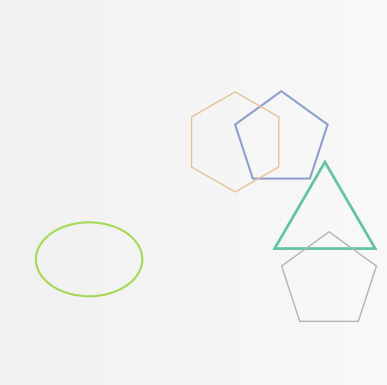[{"shape": "triangle", "thickness": 2, "radius": 0.75, "center": [0.839, 0.429]}, {"shape": "pentagon", "thickness": 1.5, "radius": 0.63, "center": [0.726, 0.638]}, {"shape": "oval", "thickness": 1.5, "radius": 0.69, "center": [0.23, 0.326]}, {"shape": "hexagon", "thickness": 1, "radius": 0.65, "center": [0.607, 0.631]}, {"shape": "pentagon", "thickness": 1, "radius": 0.64, "center": [0.849, 0.269]}]